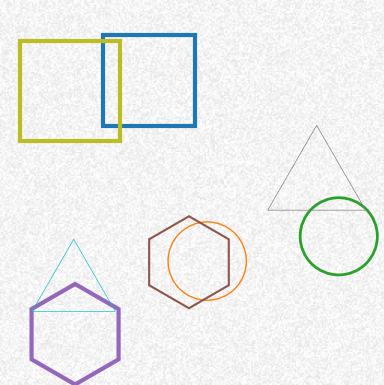[{"shape": "square", "thickness": 3, "radius": 0.59, "center": [0.387, 0.79]}, {"shape": "circle", "thickness": 1, "radius": 0.51, "center": [0.538, 0.322]}, {"shape": "circle", "thickness": 2, "radius": 0.5, "center": [0.88, 0.386]}, {"shape": "hexagon", "thickness": 3, "radius": 0.65, "center": [0.195, 0.132]}, {"shape": "hexagon", "thickness": 1.5, "radius": 0.6, "center": [0.491, 0.319]}, {"shape": "triangle", "thickness": 0.5, "radius": 0.73, "center": [0.822, 0.528]}, {"shape": "square", "thickness": 3, "radius": 0.65, "center": [0.182, 0.763]}, {"shape": "triangle", "thickness": 0.5, "radius": 0.62, "center": [0.191, 0.254]}]